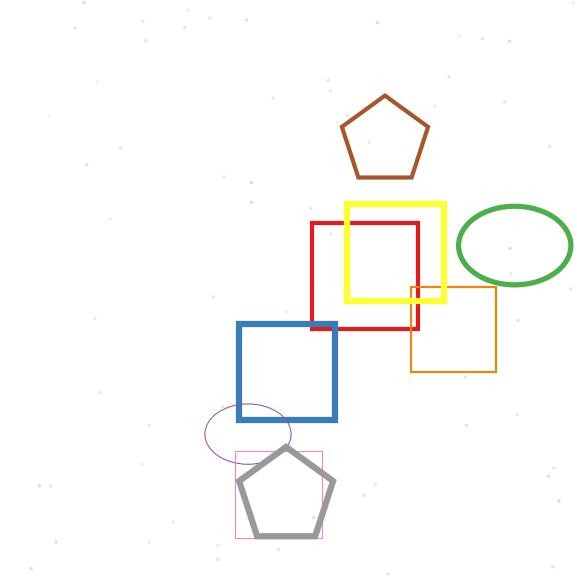[{"shape": "square", "thickness": 2, "radius": 0.46, "center": [0.632, 0.521]}, {"shape": "square", "thickness": 3, "radius": 0.41, "center": [0.497, 0.355]}, {"shape": "oval", "thickness": 2.5, "radius": 0.49, "center": [0.891, 0.574]}, {"shape": "oval", "thickness": 0.5, "radius": 0.37, "center": [0.429, 0.247]}, {"shape": "square", "thickness": 1, "radius": 0.37, "center": [0.785, 0.429]}, {"shape": "square", "thickness": 3, "radius": 0.42, "center": [0.685, 0.562]}, {"shape": "pentagon", "thickness": 2, "radius": 0.39, "center": [0.667, 0.755]}, {"shape": "square", "thickness": 0.5, "radius": 0.38, "center": [0.483, 0.143]}, {"shape": "pentagon", "thickness": 3, "radius": 0.43, "center": [0.495, 0.14]}]